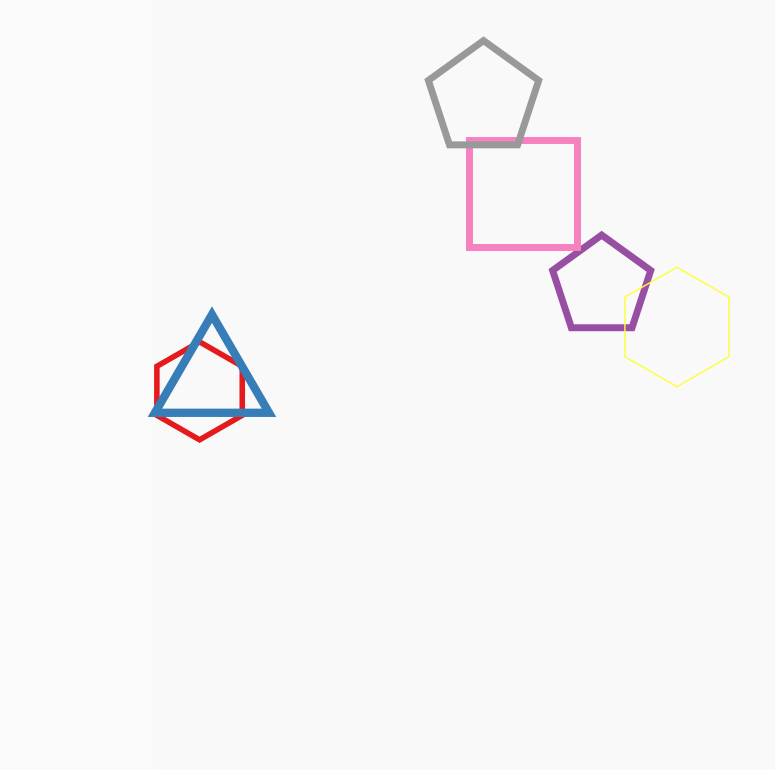[{"shape": "hexagon", "thickness": 2, "radius": 0.32, "center": [0.258, 0.492]}, {"shape": "triangle", "thickness": 3, "radius": 0.43, "center": [0.274, 0.506]}, {"shape": "pentagon", "thickness": 2.5, "radius": 0.33, "center": [0.776, 0.628]}, {"shape": "hexagon", "thickness": 0.5, "radius": 0.39, "center": [0.873, 0.575]}, {"shape": "square", "thickness": 2.5, "radius": 0.35, "center": [0.674, 0.748]}, {"shape": "pentagon", "thickness": 2.5, "radius": 0.37, "center": [0.624, 0.872]}]